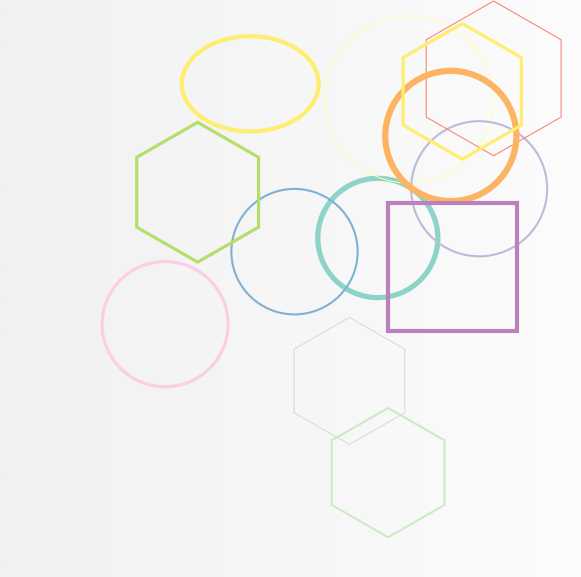[{"shape": "circle", "thickness": 2.5, "radius": 0.52, "center": [0.65, 0.587]}, {"shape": "circle", "thickness": 0.5, "radius": 0.72, "center": [0.704, 0.827]}, {"shape": "circle", "thickness": 1, "radius": 0.59, "center": [0.824, 0.672]}, {"shape": "hexagon", "thickness": 0.5, "radius": 0.67, "center": [0.849, 0.863]}, {"shape": "circle", "thickness": 1, "radius": 0.54, "center": [0.507, 0.563]}, {"shape": "circle", "thickness": 3, "radius": 0.56, "center": [0.776, 0.764]}, {"shape": "hexagon", "thickness": 1.5, "radius": 0.61, "center": [0.34, 0.666]}, {"shape": "circle", "thickness": 1.5, "radius": 0.54, "center": [0.284, 0.438]}, {"shape": "hexagon", "thickness": 0.5, "radius": 0.55, "center": [0.601, 0.34]}, {"shape": "square", "thickness": 2, "radius": 0.55, "center": [0.778, 0.536]}, {"shape": "hexagon", "thickness": 1, "radius": 0.56, "center": [0.668, 0.181]}, {"shape": "hexagon", "thickness": 1.5, "radius": 0.59, "center": [0.795, 0.841]}, {"shape": "oval", "thickness": 2, "radius": 0.59, "center": [0.43, 0.854]}]